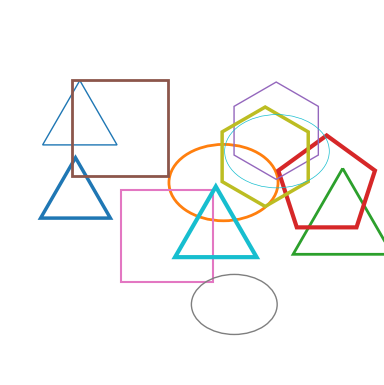[{"shape": "triangle", "thickness": 2.5, "radius": 0.52, "center": [0.196, 0.486]}, {"shape": "triangle", "thickness": 1, "radius": 0.56, "center": [0.207, 0.679]}, {"shape": "oval", "thickness": 2, "radius": 0.71, "center": [0.581, 0.526]}, {"shape": "triangle", "thickness": 2, "radius": 0.74, "center": [0.89, 0.414]}, {"shape": "pentagon", "thickness": 3, "radius": 0.66, "center": [0.848, 0.516]}, {"shape": "hexagon", "thickness": 1, "radius": 0.63, "center": [0.717, 0.661]}, {"shape": "square", "thickness": 2, "radius": 0.62, "center": [0.312, 0.668]}, {"shape": "square", "thickness": 1.5, "radius": 0.6, "center": [0.433, 0.388]}, {"shape": "oval", "thickness": 1, "radius": 0.56, "center": [0.609, 0.209]}, {"shape": "hexagon", "thickness": 2.5, "radius": 0.65, "center": [0.689, 0.593]}, {"shape": "oval", "thickness": 0.5, "radius": 0.68, "center": [0.719, 0.607]}, {"shape": "triangle", "thickness": 3, "radius": 0.61, "center": [0.561, 0.393]}]